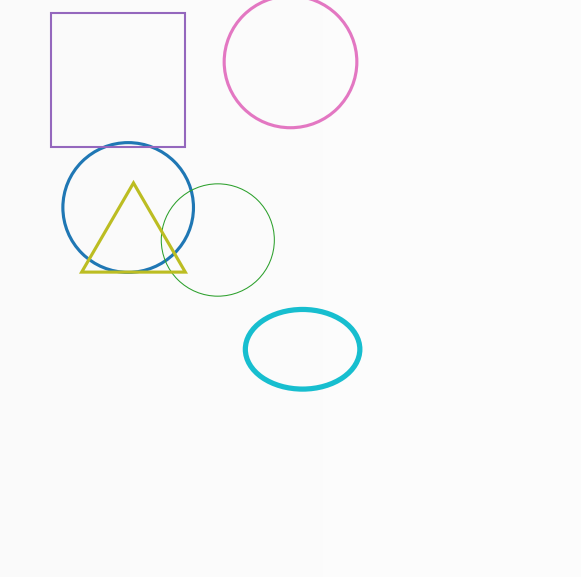[{"shape": "circle", "thickness": 1.5, "radius": 0.56, "center": [0.221, 0.64]}, {"shape": "circle", "thickness": 0.5, "radius": 0.49, "center": [0.375, 0.584]}, {"shape": "square", "thickness": 1, "radius": 0.58, "center": [0.203, 0.861]}, {"shape": "circle", "thickness": 1.5, "radius": 0.57, "center": [0.5, 0.892]}, {"shape": "triangle", "thickness": 1.5, "radius": 0.51, "center": [0.23, 0.579]}, {"shape": "oval", "thickness": 2.5, "radius": 0.49, "center": [0.521, 0.394]}]